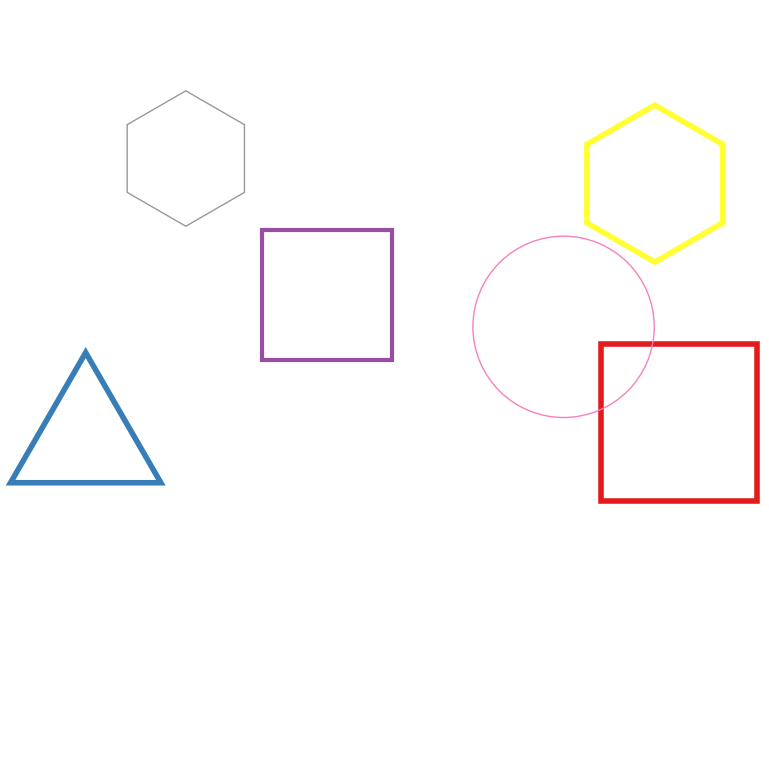[{"shape": "square", "thickness": 2, "radius": 0.51, "center": [0.882, 0.451]}, {"shape": "triangle", "thickness": 2, "radius": 0.56, "center": [0.111, 0.429]}, {"shape": "square", "thickness": 1.5, "radius": 0.42, "center": [0.425, 0.617]}, {"shape": "hexagon", "thickness": 2, "radius": 0.51, "center": [0.85, 0.762]}, {"shape": "circle", "thickness": 0.5, "radius": 0.59, "center": [0.732, 0.576]}, {"shape": "hexagon", "thickness": 0.5, "radius": 0.44, "center": [0.241, 0.794]}]